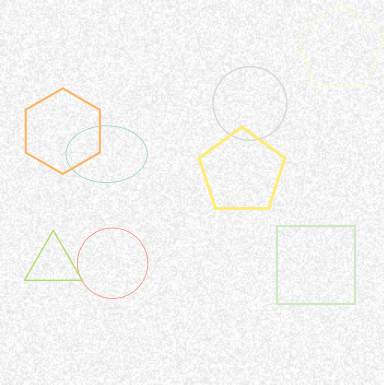[{"shape": "oval", "thickness": 0.5, "radius": 0.53, "center": [0.277, 0.599]}, {"shape": "pentagon", "thickness": 0.5, "radius": 0.59, "center": [0.884, 0.872]}, {"shape": "circle", "thickness": 0.5, "radius": 0.46, "center": [0.292, 0.316]}, {"shape": "hexagon", "thickness": 1.5, "radius": 0.56, "center": [0.163, 0.659]}, {"shape": "triangle", "thickness": 1, "radius": 0.43, "center": [0.138, 0.315]}, {"shape": "circle", "thickness": 1, "radius": 0.48, "center": [0.649, 0.731]}, {"shape": "square", "thickness": 1.5, "radius": 0.51, "center": [0.821, 0.312]}, {"shape": "pentagon", "thickness": 2, "radius": 0.59, "center": [0.629, 0.553]}]